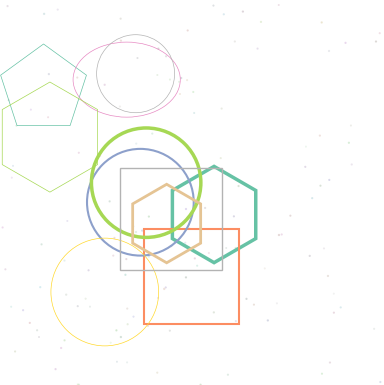[{"shape": "pentagon", "thickness": 0.5, "radius": 0.59, "center": [0.113, 0.769]}, {"shape": "hexagon", "thickness": 2.5, "radius": 0.62, "center": [0.556, 0.443]}, {"shape": "square", "thickness": 1.5, "radius": 0.61, "center": [0.497, 0.282]}, {"shape": "circle", "thickness": 1.5, "radius": 0.69, "center": [0.365, 0.475]}, {"shape": "oval", "thickness": 0.5, "radius": 0.7, "center": [0.329, 0.793]}, {"shape": "circle", "thickness": 2.5, "radius": 0.71, "center": [0.38, 0.525]}, {"shape": "hexagon", "thickness": 0.5, "radius": 0.71, "center": [0.13, 0.644]}, {"shape": "circle", "thickness": 0.5, "radius": 0.7, "center": [0.272, 0.242]}, {"shape": "hexagon", "thickness": 2, "radius": 0.51, "center": [0.433, 0.419]}, {"shape": "circle", "thickness": 0.5, "radius": 0.51, "center": [0.352, 0.809]}, {"shape": "square", "thickness": 1, "radius": 0.66, "center": [0.445, 0.431]}]